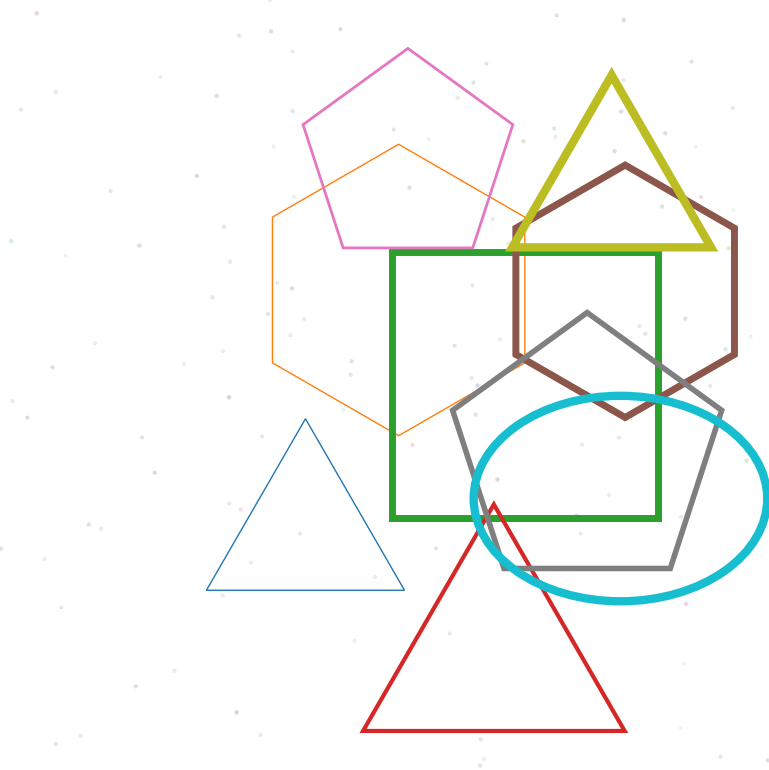[{"shape": "triangle", "thickness": 0.5, "radius": 0.74, "center": [0.397, 0.308]}, {"shape": "hexagon", "thickness": 0.5, "radius": 0.95, "center": [0.518, 0.623]}, {"shape": "square", "thickness": 2.5, "radius": 0.86, "center": [0.682, 0.5]}, {"shape": "triangle", "thickness": 1.5, "radius": 0.98, "center": [0.641, 0.149]}, {"shape": "hexagon", "thickness": 2.5, "radius": 0.82, "center": [0.812, 0.622]}, {"shape": "pentagon", "thickness": 1, "radius": 0.72, "center": [0.53, 0.794]}, {"shape": "pentagon", "thickness": 2, "radius": 0.92, "center": [0.763, 0.41]}, {"shape": "triangle", "thickness": 3, "radius": 0.75, "center": [0.794, 0.753]}, {"shape": "oval", "thickness": 3, "radius": 0.95, "center": [0.806, 0.353]}]